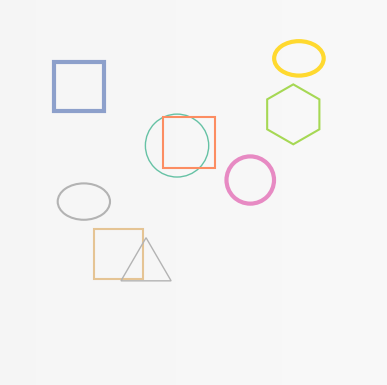[{"shape": "circle", "thickness": 1, "radius": 0.41, "center": [0.457, 0.622]}, {"shape": "square", "thickness": 1.5, "radius": 0.33, "center": [0.487, 0.631]}, {"shape": "square", "thickness": 3, "radius": 0.32, "center": [0.204, 0.775]}, {"shape": "circle", "thickness": 3, "radius": 0.31, "center": [0.646, 0.532]}, {"shape": "hexagon", "thickness": 1.5, "radius": 0.39, "center": [0.757, 0.703]}, {"shape": "oval", "thickness": 3, "radius": 0.32, "center": [0.771, 0.848]}, {"shape": "square", "thickness": 1.5, "radius": 0.32, "center": [0.306, 0.34]}, {"shape": "triangle", "thickness": 1, "radius": 0.37, "center": [0.377, 0.308]}, {"shape": "oval", "thickness": 1.5, "radius": 0.34, "center": [0.216, 0.476]}]